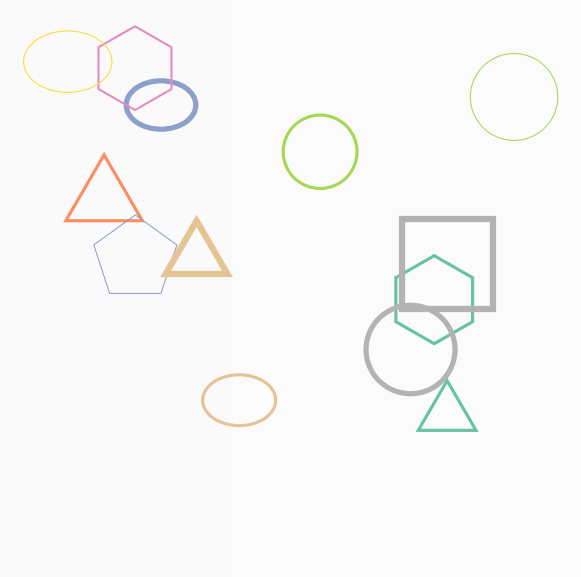[{"shape": "hexagon", "thickness": 1.5, "radius": 0.38, "center": [0.747, 0.48]}, {"shape": "triangle", "thickness": 1.5, "radius": 0.29, "center": [0.769, 0.283]}, {"shape": "triangle", "thickness": 1.5, "radius": 0.38, "center": [0.179, 0.655]}, {"shape": "pentagon", "thickness": 0.5, "radius": 0.38, "center": [0.233, 0.552]}, {"shape": "oval", "thickness": 2.5, "radius": 0.3, "center": [0.277, 0.817]}, {"shape": "hexagon", "thickness": 1, "radius": 0.36, "center": [0.232, 0.881]}, {"shape": "circle", "thickness": 0.5, "radius": 0.38, "center": [0.884, 0.831]}, {"shape": "circle", "thickness": 1.5, "radius": 0.32, "center": [0.551, 0.736]}, {"shape": "oval", "thickness": 0.5, "radius": 0.38, "center": [0.117, 0.892]}, {"shape": "oval", "thickness": 1.5, "radius": 0.31, "center": [0.412, 0.306]}, {"shape": "triangle", "thickness": 3, "radius": 0.31, "center": [0.338, 0.555]}, {"shape": "square", "thickness": 3, "radius": 0.39, "center": [0.77, 0.542]}, {"shape": "circle", "thickness": 2.5, "radius": 0.38, "center": [0.706, 0.394]}]